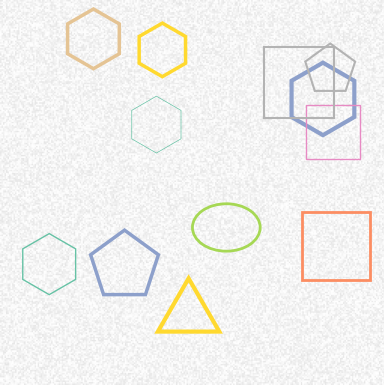[{"shape": "hexagon", "thickness": 1, "radius": 0.4, "center": [0.128, 0.314]}, {"shape": "hexagon", "thickness": 0.5, "radius": 0.37, "center": [0.406, 0.676]}, {"shape": "square", "thickness": 2, "radius": 0.44, "center": [0.872, 0.361]}, {"shape": "hexagon", "thickness": 3, "radius": 0.47, "center": [0.839, 0.743]}, {"shape": "pentagon", "thickness": 2.5, "radius": 0.46, "center": [0.323, 0.31]}, {"shape": "square", "thickness": 1, "radius": 0.35, "center": [0.864, 0.657]}, {"shape": "oval", "thickness": 2, "radius": 0.44, "center": [0.588, 0.409]}, {"shape": "hexagon", "thickness": 2.5, "radius": 0.35, "center": [0.422, 0.87]}, {"shape": "triangle", "thickness": 3, "radius": 0.46, "center": [0.49, 0.185]}, {"shape": "hexagon", "thickness": 2.5, "radius": 0.39, "center": [0.243, 0.899]}, {"shape": "pentagon", "thickness": 1.5, "radius": 0.34, "center": [0.858, 0.819]}, {"shape": "square", "thickness": 1.5, "radius": 0.46, "center": [0.777, 0.786]}]